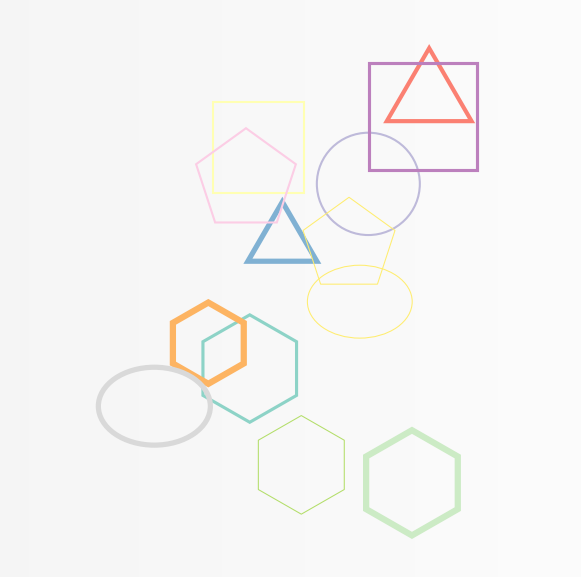[{"shape": "hexagon", "thickness": 1.5, "radius": 0.46, "center": [0.43, 0.361]}, {"shape": "square", "thickness": 1, "radius": 0.39, "center": [0.445, 0.744]}, {"shape": "circle", "thickness": 1, "radius": 0.44, "center": [0.634, 0.681]}, {"shape": "triangle", "thickness": 2, "radius": 0.42, "center": [0.738, 0.831]}, {"shape": "triangle", "thickness": 2.5, "radius": 0.34, "center": [0.486, 0.581]}, {"shape": "hexagon", "thickness": 3, "radius": 0.35, "center": [0.358, 0.405]}, {"shape": "hexagon", "thickness": 0.5, "radius": 0.43, "center": [0.518, 0.194]}, {"shape": "pentagon", "thickness": 1, "radius": 0.45, "center": [0.423, 0.687]}, {"shape": "oval", "thickness": 2.5, "radius": 0.48, "center": [0.266, 0.296]}, {"shape": "square", "thickness": 1.5, "radius": 0.46, "center": [0.728, 0.798]}, {"shape": "hexagon", "thickness": 3, "radius": 0.46, "center": [0.709, 0.163]}, {"shape": "oval", "thickness": 0.5, "radius": 0.45, "center": [0.619, 0.477]}, {"shape": "pentagon", "thickness": 0.5, "radius": 0.42, "center": [0.6, 0.574]}]